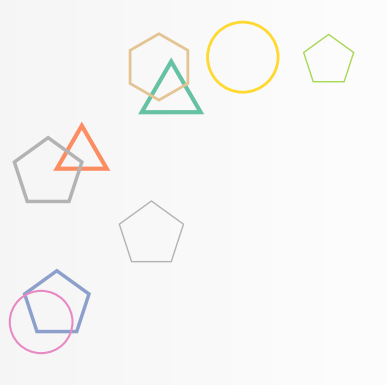[{"shape": "triangle", "thickness": 3, "radius": 0.44, "center": [0.442, 0.752]}, {"shape": "triangle", "thickness": 3, "radius": 0.37, "center": [0.211, 0.599]}, {"shape": "pentagon", "thickness": 2.5, "radius": 0.44, "center": [0.147, 0.209]}, {"shape": "circle", "thickness": 1.5, "radius": 0.4, "center": [0.106, 0.164]}, {"shape": "pentagon", "thickness": 1, "radius": 0.34, "center": [0.848, 0.843]}, {"shape": "circle", "thickness": 2, "radius": 0.46, "center": [0.627, 0.852]}, {"shape": "hexagon", "thickness": 2, "radius": 0.43, "center": [0.41, 0.826]}, {"shape": "pentagon", "thickness": 1, "radius": 0.44, "center": [0.391, 0.391]}, {"shape": "pentagon", "thickness": 2.5, "radius": 0.46, "center": [0.124, 0.551]}]